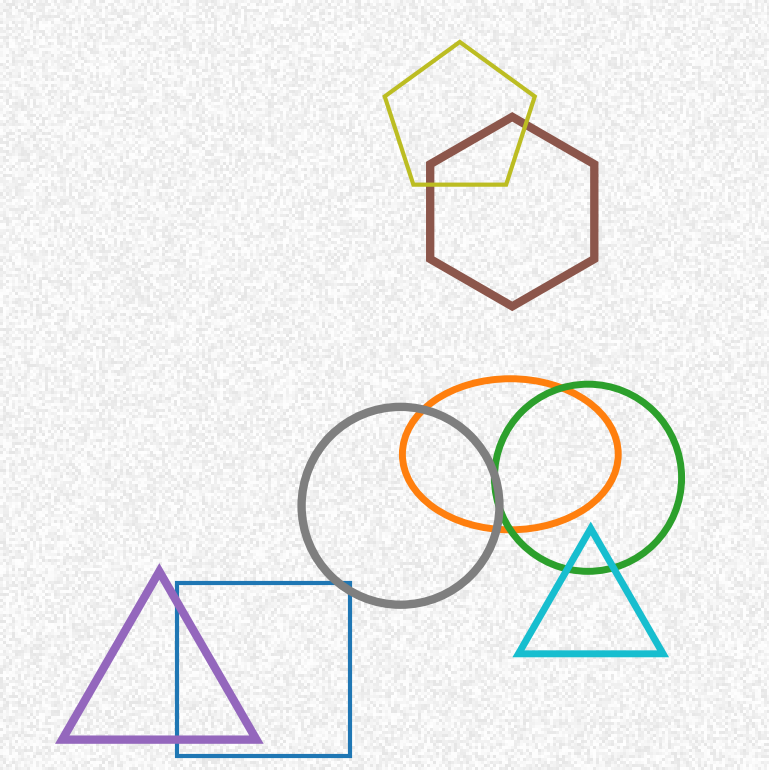[{"shape": "square", "thickness": 1.5, "radius": 0.56, "center": [0.342, 0.13]}, {"shape": "oval", "thickness": 2.5, "radius": 0.7, "center": [0.663, 0.41]}, {"shape": "circle", "thickness": 2.5, "radius": 0.61, "center": [0.764, 0.38]}, {"shape": "triangle", "thickness": 3, "radius": 0.73, "center": [0.207, 0.112]}, {"shape": "hexagon", "thickness": 3, "radius": 0.62, "center": [0.665, 0.725]}, {"shape": "circle", "thickness": 3, "radius": 0.64, "center": [0.52, 0.343]}, {"shape": "pentagon", "thickness": 1.5, "radius": 0.51, "center": [0.597, 0.843]}, {"shape": "triangle", "thickness": 2.5, "radius": 0.54, "center": [0.767, 0.205]}]